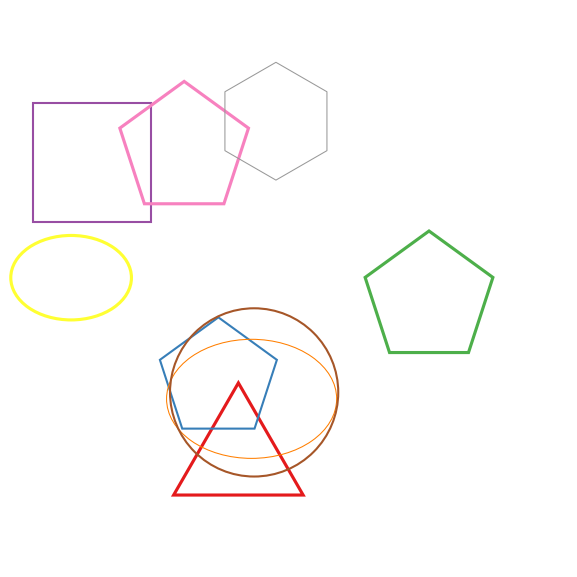[{"shape": "triangle", "thickness": 1.5, "radius": 0.65, "center": [0.413, 0.207]}, {"shape": "pentagon", "thickness": 1, "radius": 0.53, "center": [0.378, 0.343]}, {"shape": "pentagon", "thickness": 1.5, "radius": 0.58, "center": [0.743, 0.483]}, {"shape": "square", "thickness": 1, "radius": 0.51, "center": [0.159, 0.718]}, {"shape": "oval", "thickness": 0.5, "radius": 0.74, "center": [0.436, 0.309]}, {"shape": "oval", "thickness": 1.5, "radius": 0.52, "center": [0.123, 0.518]}, {"shape": "circle", "thickness": 1, "radius": 0.73, "center": [0.44, 0.32]}, {"shape": "pentagon", "thickness": 1.5, "radius": 0.59, "center": [0.319, 0.741]}, {"shape": "hexagon", "thickness": 0.5, "radius": 0.51, "center": [0.478, 0.789]}]